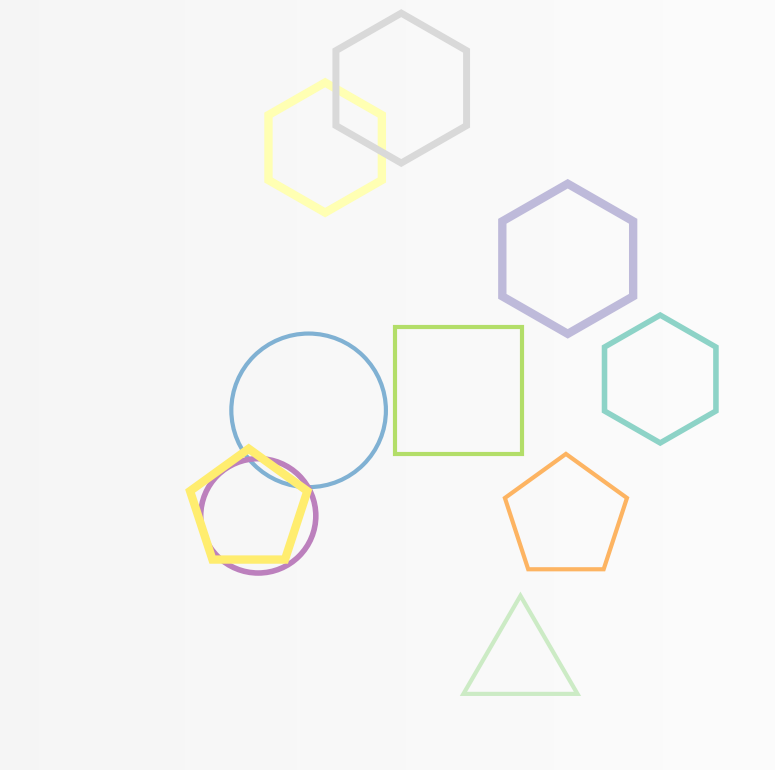[{"shape": "hexagon", "thickness": 2, "radius": 0.42, "center": [0.852, 0.508]}, {"shape": "hexagon", "thickness": 3, "radius": 0.42, "center": [0.42, 0.808]}, {"shape": "hexagon", "thickness": 3, "radius": 0.49, "center": [0.733, 0.664]}, {"shape": "circle", "thickness": 1.5, "radius": 0.5, "center": [0.398, 0.467]}, {"shape": "pentagon", "thickness": 1.5, "radius": 0.41, "center": [0.73, 0.328]}, {"shape": "square", "thickness": 1.5, "radius": 0.41, "center": [0.591, 0.493]}, {"shape": "hexagon", "thickness": 2.5, "radius": 0.49, "center": [0.518, 0.886]}, {"shape": "circle", "thickness": 2, "radius": 0.37, "center": [0.333, 0.33]}, {"shape": "triangle", "thickness": 1.5, "radius": 0.42, "center": [0.672, 0.141]}, {"shape": "pentagon", "thickness": 3, "radius": 0.4, "center": [0.321, 0.338]}]